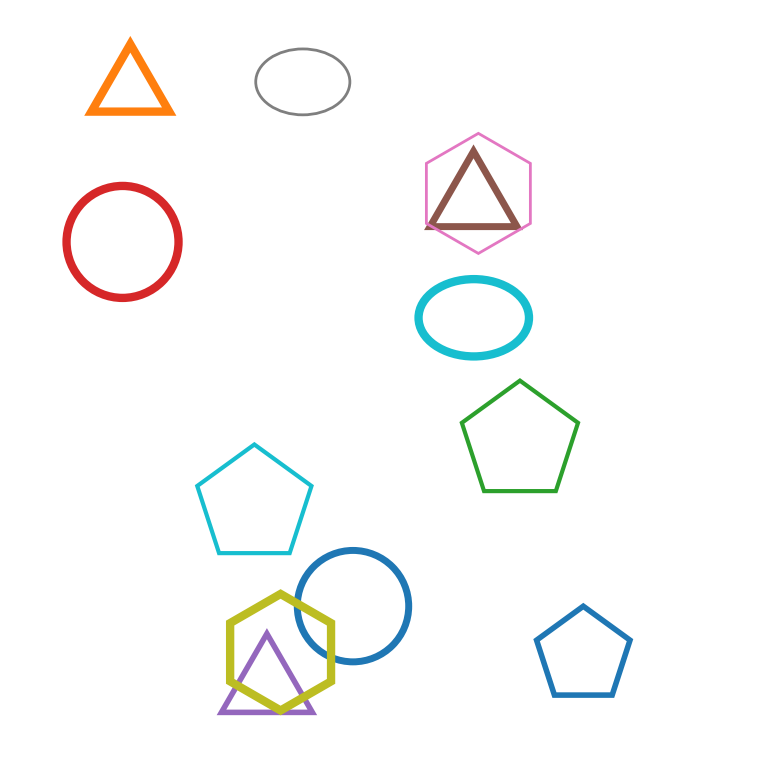[{"shape": "pentagon", "thickness": 2, "radius": 0.32, "center": [0.758, 0.149]}, {"shape": "circle", "thickness": 2.5, "radius": 0.36, "center": [0.458, 0.213]}, {"shape": "triangle", "thickness": 3, "radius": 0.29, "center": [0.169, 0.884]}, {"shape": "pentagon", "thickness": 1.5, "radius": 0.4, "center": [0.675, 0.426]}, {"shape": "circle", "thickness": 3, "radius": 0.36, "center": [0.159, 0.686]}, {"shape": "triangle", "thickness": 2, "radius": 0.34, "center": [0.347, 0.109]}, {"shape": "triangle", "thickness": 2.5, "radius": 0.33, "center": [0.615, 0.738]}, {"shape": "hexagon", "thickness": 1, "radius": 0.39, "center": [0.621, 0.749]}, {"shape": "oval", "thickness": 1, "radius": 0.31, "center": [0.393, 0.894]}, {"shape": "hexagon", "thickness": 3, "radius": 0.38, "center": [0.364, 0.153]}, {"shape": "pentagon", "thickness": 1.5, "radius": 0.39, "center": [0.33, 0.345]}, {"shape": "oval", "thickness": 3, "radius": 0.36, "center": [0.615, 0.587]}]